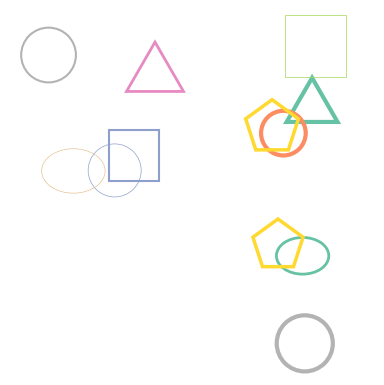[{"shape": "triangle", "thickness": 3, "radius": 0.38, "center": [0.811, 0.721]}, {"shape": "oval", "thickness": 2, "radius": 0.34, "center": [0.786, 0.336]}, {"shape": "circle", "thickness": 3, "radius": 0.29, "center": [0.736, 0.654]}, {"shape": "square", "thickness": 1.5, "radius": 0.33, "center": [0.348, 0.596]}, {"shape": "circle", "thickness": 0.5, "radius": 0.34, "center": [0.298, 0.557]}, {"shape": "triangle", "thickness": 2, "radius": 0.43, "center": [0.403, 0.805]}, {"shape": "square", "thickness": 0.5, "radius": 0.4, "center": [0.819, 0.88]}, {"shape": "pentagon", "thickness": 2.5, "radius": 0.34, "center": [0.722, 0.363]}, {"shape": "pentagon", "thickness": 2.5, "radius": 0.36, "center": [0.707, 0.669]}, {"shape": "oval", "thickness": 0.5, "radius": 0.41, "center": [0.191, 0.556]}, {"shape": "circle", "thickness": 1.5, "radius": 0.36, "center": [0.126, 0.857]}, {"shape": "circle", "thickness": 3, "radius": 0.36, "center": [0.792, 0.108]}]